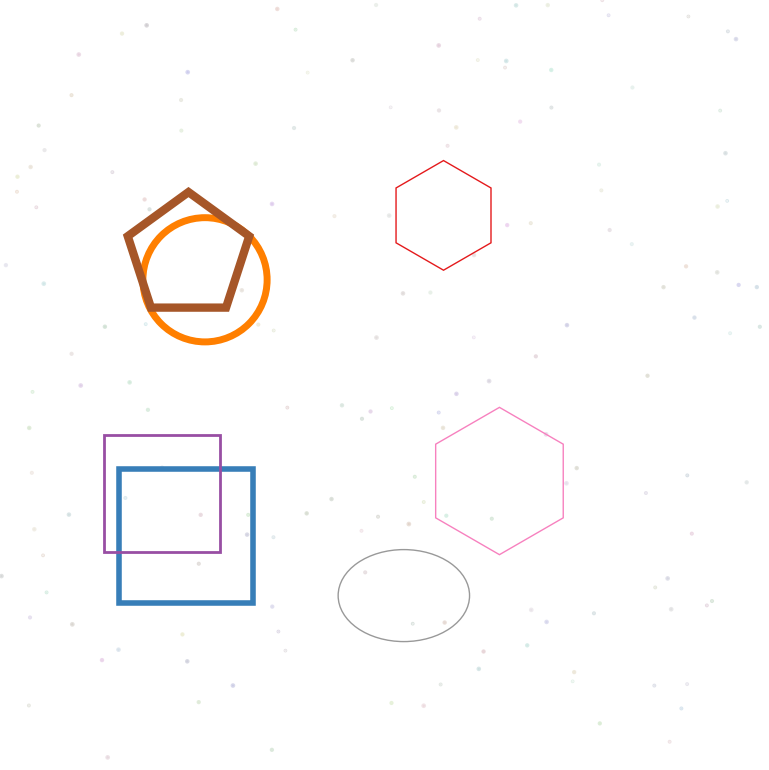[{"shape": "hexagon", "thickness": 0.5, "radius": 0.36, "center": [0.576, 0.72]}, {"shape": "square", "thickness": 2, "radius": 0.43, "center": [0.242, 0.304]}, {"shape": "square", "thickness": 1, "radius": 0.38, "center": [0.21, 0.359]}, {"shape": "circle", "thickness": 2.5, "radius": 0.4, "center": [0.266, 0.637]}, {"shape": "pentagon", "thickness": 3, "radius": 0.41, "center": [0.245, 0.668]}, {"shape": "hexagon", "thickness": 0.5, "radius": 0.48, "center": [0.649, 0.375]}, {"shape": "oval", "thickness": 0.5, "radius": 0.43, "center": [0.524, 0.227]}]